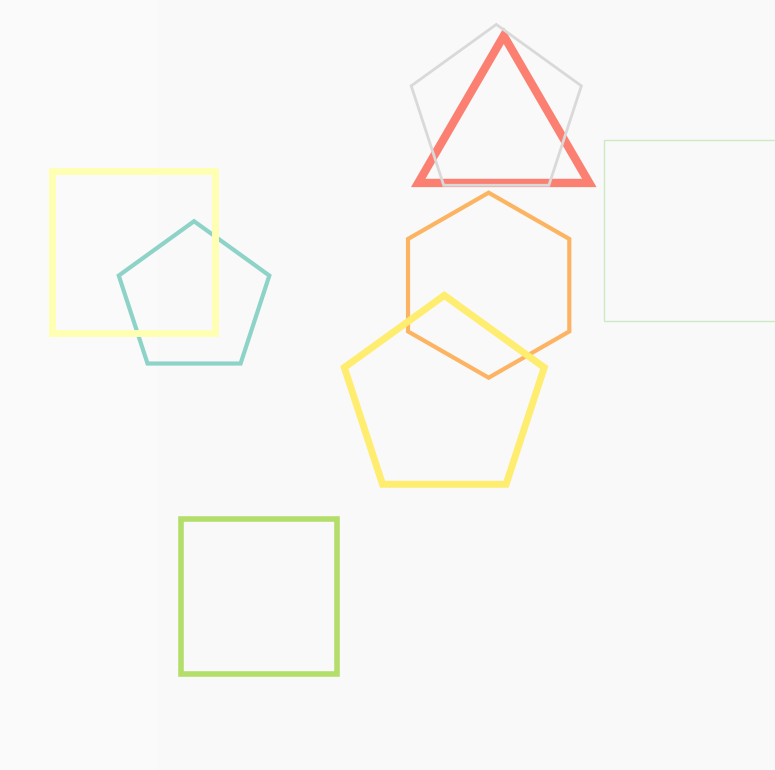[{"shape": "pentagon", "thickness": 1.5, "radius": 0.51, "center": [0.25, 0.611]}, {"shape": "square", "thickness": 2.5, "radius": 0.53, "center": [0.172, 0.673]}, {"shape": "triangle", "thickness": 3, "radius": 0.64, "center": [0.65, 0.826]}, {"shape": "hexagon", "thickness": 1.5, "radius": 0.6, "center": [0.631, 0.63]}, {"shape": "square", "thickness": 2, "radius": 0.5, "center": [0.334, 0.225]}, {"shape": "pentagon", "thickness": 1, "radius": 0.58, "center": [0.64, 0.853]}, {"shape": "square", "thickness": 0.5, "radius": 0.59, "center": [0.898, 0.701]}, {"shape": "pentagon", "thickness": 2.5, "radius": 0.68, "center": [0.573, 0.481]}]